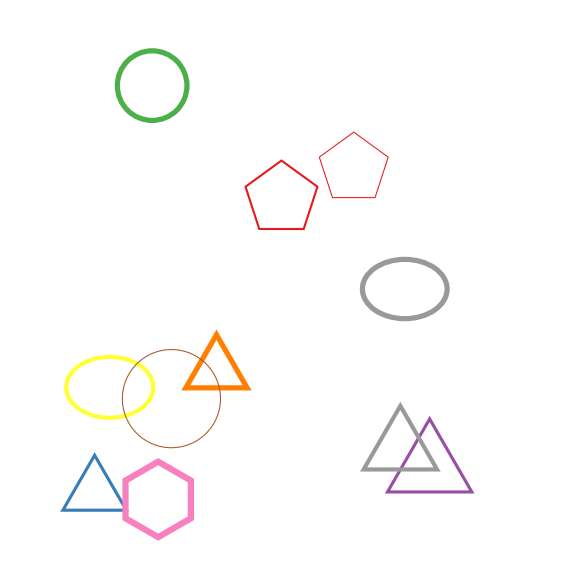[{"shape": "pentagon", "thickness": 1, "radius": 0.33, "center": [0.487, 0.656]}, {"shape": "pentagon", "thickness": 0.5, "radius": 0.31, "center": [0.613, 0.708]}, {"shape": "triangle", "thickness": 1.5, "radius": 0.32, "center": [0.164, 0.147]}, {"shape": "circle", "thickness": 2.5, "radius": 0.3, "center": [0.263, 0.851]}, {"shape": "triangle", "thickness": 1.5, "radius": 0.42, "center": [0.744, 0.189]}, {"shape": "triangle", "thickness": 2.5, "radius": 0.31, "center": [0.375, 0.358]}, {"shape": "oval", "thickness": 2, "radius": 0.38, "center": [0.19, 0.328]}, {"shape": "circle", "thickness": 0.5, "radius": 0.43, "center": [0.297, 0.309]}, {"shape": "hexagon", "thickness": 3, "radius": 0.33, "center": [0.274, 0.134]}, {"shape": "oval", "thickness": 2.5, "radius": 0.37, "center": [0.701, 0.499]}, {"shape": "triangle", "thickness": 2, "radius": 0.37, "center": [0.693, 0.223]}]